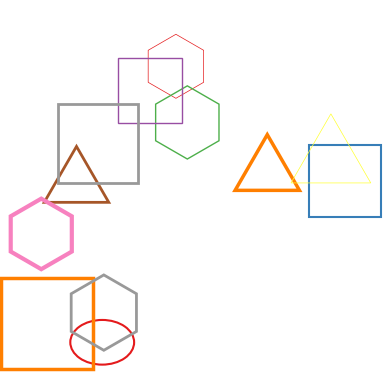[{"shape": "hexagon", "thickness": 0.5, "radius": 0.42, "center": [0.457, 0.828]}, {"shape": "oval", "thickness": 1.5, "radius": 0.41, "center": [0.265, 0.111]}, {"shape": "square", "thickness": 1.5, "radius": 0.47, "center": [0.896, 0.53]}, {"shape": "hexagon", "thickness": 1, "radius": 0.48, "center": [0.487, 0.682]}, {"shape": "square", "thickness": 1, "radius": 0.42, "center": [0.39, 0.764]}, {"shape": "triangle", "thickness": 2.5, "radius": 0.48, "center": [0.694, 0.554]}, {"shape": "square", "thickness": 2.5, "radius": 0.59, "center": [0.122, 0.159]}, {"shape": "triangle", "thickness": 0.5, "radius": 0.6, "center": [0.859, 0.585]}, {"shape": "triangle", "thickness": 2, "radius": 0.48, "center": [0.199, 0.523]}, {"shape": "hexagon", "thickness": 3, "radius": 0.46, "center": [0.107, 0.392]}, {"shape": "square", "thickness": 2, "radius": 0.52, "center": [0.254, 0.627]}, {"shape": "hexagon", "thickness": 2, "radius": 0.49, "center": [0.27, 0.188]}]